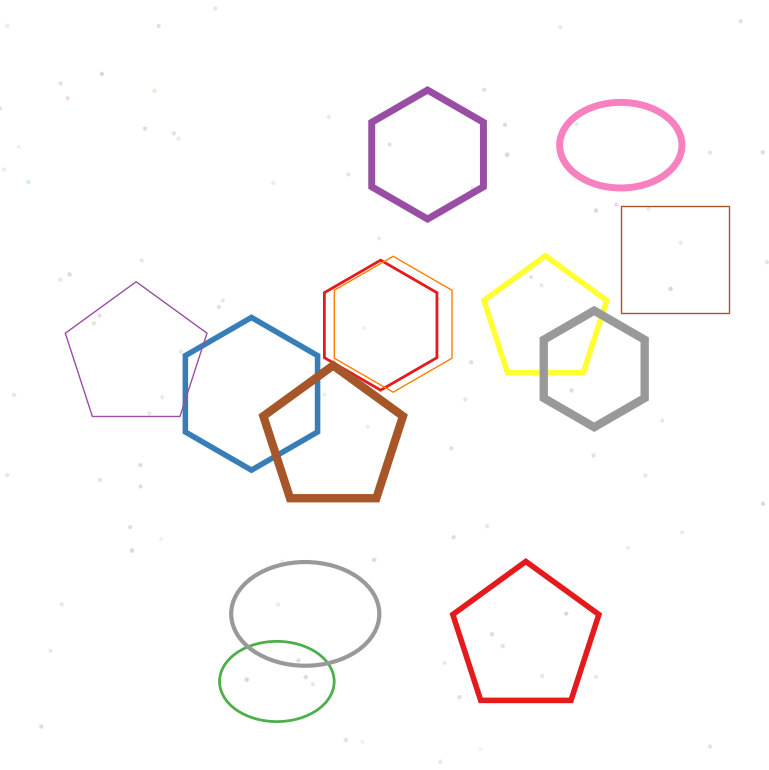[{"shape": "hexagon", "thickness": 1, "radius": 0.42, "center": [0.494, 0.578]}, {"shape": "pentagon", "thickness": 2, "radius": 0.5, "center": [0.683, 0.171]}, {"shape": "hexagon", "thickness": 2, "radius": 0.5, "center": [0.327, 0.489]}, {"shape": "oval", "thickness": 1, "radius": 0.37, "center": [0.36, 0.115]}, {"shape": "pentagon", "thickness": 0.5, "radius": 0.48, "center": [0.177, 0.537]}, {"shape": "hexagon", "thickness": 2.5, "radius": 0.42, "center": [0.555, 0.799]}, {"shape": "hexagon", "thickness": 0.5, "radius": 0.44, "center": [0.511, 0.579]}, {"shape": "pentagon", "thickness": 2, "radius": 0.42, "center": [0.708, 0.584]}, {"shape": "square", "thickness": 0.5, "radius": 0.35, "center": [0.876, 0.663]}, {"shape": "pentagon", "thickness": 3, "radius": 0.48, "center": [0.433, 0.43]}, {"shape": "oval", "thickness": 2.5, "radius": 0.4, "center": [0.806, 0.811]}, {"shape": "hexagon", "thickness": 3, "radius": 0.38, "center": [0.772, 0.521]}, {"shape": "oval", "thickness": 1.5, "radius": 0.48, "center": [0.396, 0.203]}]